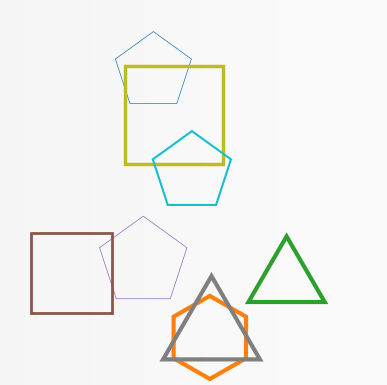[{"shape": "pentagon", "thickness": 0.5, "radius": 0.52, "center": [0.396, 0.815]}, {"shape": "hexagon", "thickness": 3, "radius": 0.54, "center": [0.541, 0.123]}, {"shape": "triangle", "thickness": 3, "radius": 0.57, "center": [0.74, 0.272]}, {"shape": "pentagon", "thickness": 0.5, "radius": 0.59, "center": [0.37, 0.32]}, {"shape": "square", "thickness": 2, "radius": 0.52, "center": [0.185, 0.291]}, {"shape": "triangle", "thickness": 3, "radius": 0.72, "center": [0.546, 0.139]}, {"shape": "square", "thickness": 2.5, "radius": 0.63, "center": [0.449, 0.701]}, {"shape": "pentagon", "thickness": 1.5, "radius": 0.53, "center": [0.495, 0.553]}]